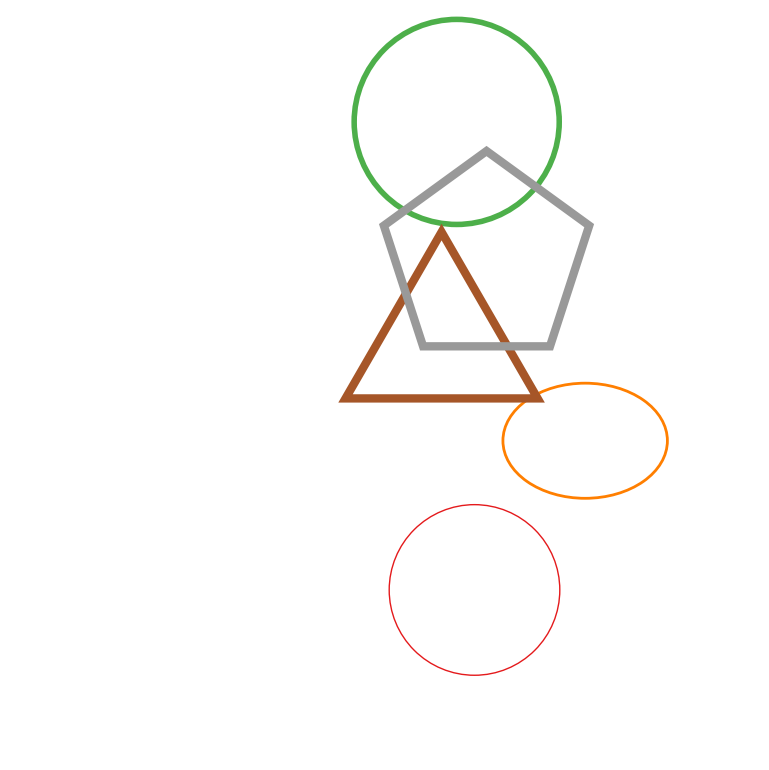[{"shape": "circle", "thickness": 0.5, "radius": 0.55, "center": [0.616, 0.234]}, {"shape": "circle", "thickness": 2, "radius": 0.67, "center": [0.593, 0.842]}, {"shape": "oval", "thickness": 1, "radius": 0.53, "center": [0.76, 0.428]}, {"shape": "triangle", "thickness": 3, "radius": 0.72, "center": [0.573, 0.555]}, {"shape": "pentagon", "thickness": 3, "radius": 0.7, "center": [0.632, 0.664]}]